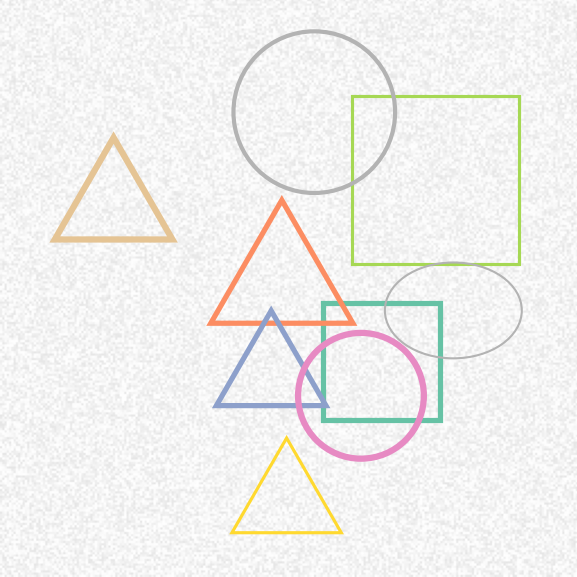[{"shape": "square", "thickness": 2.5, "radius": 0.51, "center": [0.661, 0.374]}, {"shape": "triangle", "thickness": 2.5, "radius": 0.71, "center": [0.488, 0.51]}, {"shape": "triangle", "thickness": 2.5, "radius": 0.55, "center": [0.47, 0.352]}, {"shape": "circle", "thickness": 3, "radius": 0.54, "center": [0.625, 0.314]}, {"shape": "square", "thickness": 1.5, "radius": 0.73, "center": [0.754, 0.687]}, {"shape": "triangle", "thickness": 1.5, "radius": 0.55, "center": [0.496, 0.131]}, {"shape": "triangle", "thickness": 3, "radius": 0.59, "center": [0.197, 0.643]}, {"shape": "oval", "thickness": 1, "radius": 0.59, "center": [0.785, 0.462]}, {"shape": "circle", "thickness": 2, "radius": 0.7, "center": [0.544, 0.805]}]